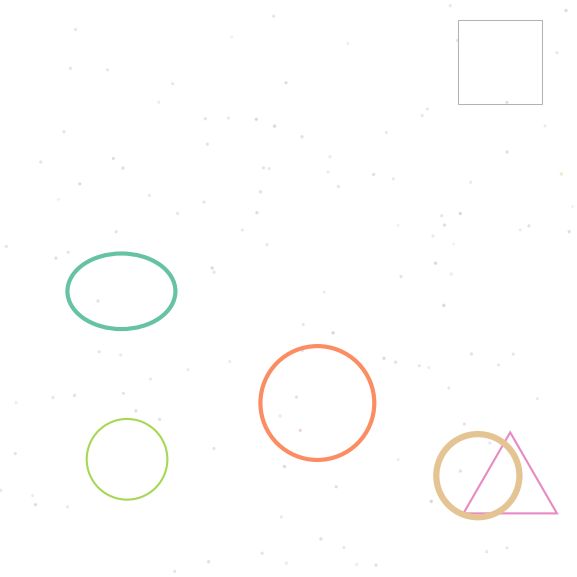[{"shape": "oval", "thickness": 2, "radius": 0.47, "center": [0.21, 0.495]}, {"shape": "circle", "thickness": 2, "radius": 0.49, "center": [0.55, 0.301]}, {"shape": "triangle", "thickness": 1, "radius": 0.47, "center": [0.883, 0.157]}, {"shape": "circle", "thickness": 1, "radius": 0.35, "center": [0.22, 0.204]}, {"shape": "circle", "thickness": 3, "radius": 0.36, "center": [0.827, 0.175]}, {"shape": "square", "thickness": 0.5, "radius": 0.36, "center": [0.866, 0.892]}]